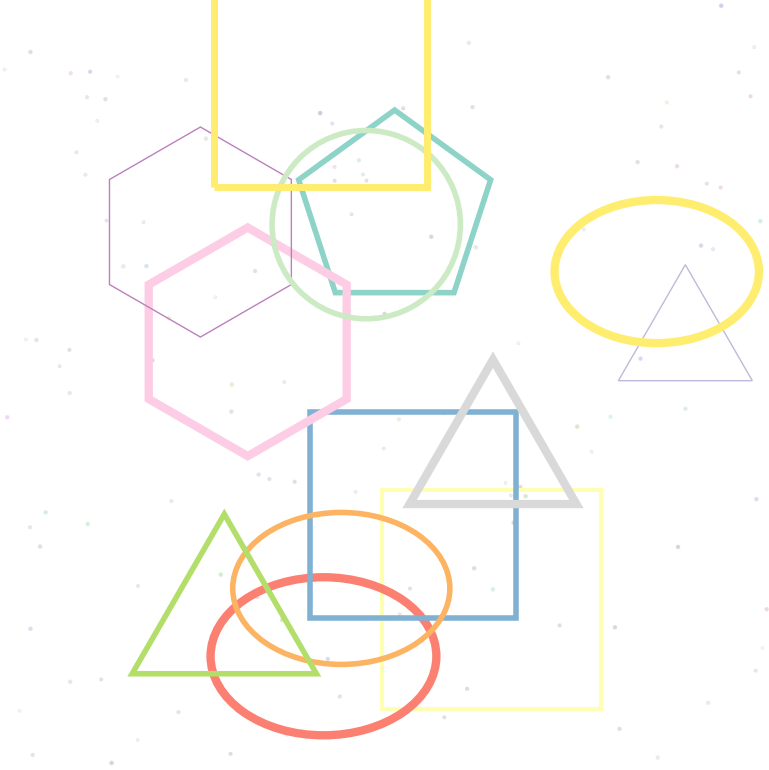[{"shape": "pentagon", "thickness": 2, "radius": 0.66, "center": [0.513, 0.726]}, {"shape": "square", "thickness": 1.5, "radius": 0.71, "center": [0.639, 0.222]}, {"shape": "triangle", "thickness": 0.5, "radius": 0.5, "center": [0.89, 0.556]}, {"shape": "oval", "thickness": 3, "radius": 0.73, "center": [0.42, 0.148]}, {"shape": "square", "thickness": 2, "radius": 0.67, "center": [0.536, 0.331]}, {"shape": "oval", "thickness": 2, "radius": 0.7, "center": [0.443, 0.236]}, {"shape": "triangle", "thickness": 2, "radius": 0.69, "center": [0.291, 0.194]}, {"shape": "hexagon", "thickness": 3, "radius": 0.74, "center": [0.322, 0.556]}, {"shape": "triangle", "thickness": 3, "radius": 0.63, "center": [0.64, 0.408]}, {"shape": "hexagon", "thickness": 0.5, "radius": 0.68, "center": [0.26, 0.699]}, {"shape": "circle", "thickness": 2, "radius": 0.61, "center": [0.476, 0.708]}, {"shape": "square", "thickness": 2.5, "radius": 0.69, "center": [0.416, 0.896]}, {"shape": "oval", "thickness": 3, "radius": 0.66, "center": [0.853, 0.647]}]